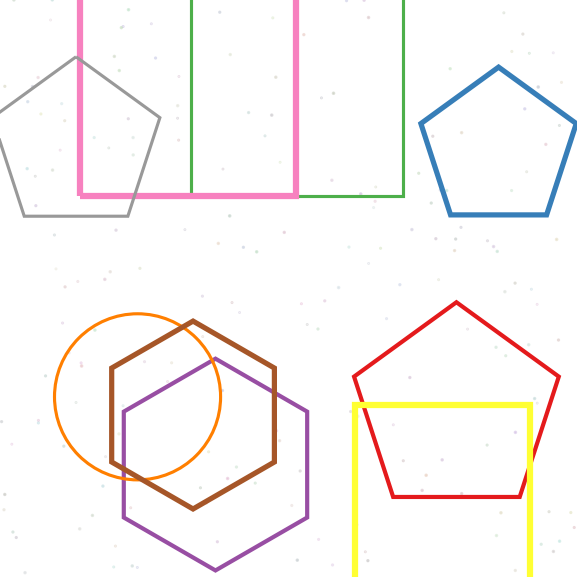[{"shape": "pentagon", "thickness": 2, "radius": 0.93, "center": [0.79, 0.289]}, {"shape": "pentagon", "thickness": 2.5, "radius": 0.71, "center": [0.863, 0.741]}, {"shape": "square", "thickness": 1.5, "radius": 0.92, "center": [0.514, 0.843]}, {"shape": "hexagon", "thickness": 2, "radius": 0.92, "center": [0.373, 0.195]}, {"shape": "circle", "thickness": 1.5, "radius": 0.72, "center": [0.238, 0.312]}, {"shape": "square", "thickness": 3, "radius": 0.76, "center": [0.767, 0.146]}, {"shape": "hexagon", "thickness": 2.5, "radius": 0.81, "center": [0.334, 0.28]}, {"shape": "square", "thickness": 3, "radius": 0.94, "center": [0.326, 0.848]}, {"shape": "pentagon", "thickness": 1.5, "radius": 0.76, "center": [0.132, 0.748]}]